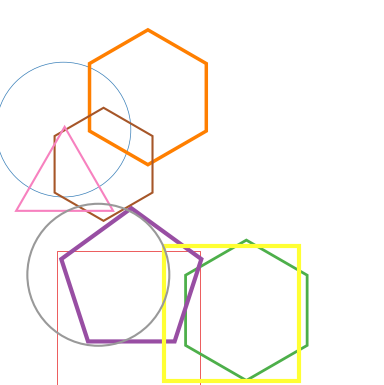[{"shape": "square", "thickness": 0.5, "radius": 0.93, "center": [0.334, 0.163]}, {"shape": "circle", "thickness": 0.5, "radius": 0.88, "center": [0.165, 0.663]}, {"shape": "hexagon", "thickness": 2, "radius": 0.91, "center": [0.64, 0.194]}, {"shape": "pentagon", "thickness": 3, "radius": 0.96, "center": [0.341, 0.268]}, {"shape": "hexagon", "thickness": 2.5, "radius": 0.88, "center": [0.384, 0.747]}, {"shape": "square", "thickness": 3, "radius": 0.88, "center": [0.602, 0.186]}, {"shape": "hexagon", "thickness": 1.5, "radius": 0.73, "center": [0.269, 0.573]}, {"shape": "triangle", "thickness": 1.5, "radius": 0.73, "center": [0.168, 0.525]}, {"shape": "circle", "thickness": 1.5, "radius": 0.92, "center": [0.255, 0.286]}]